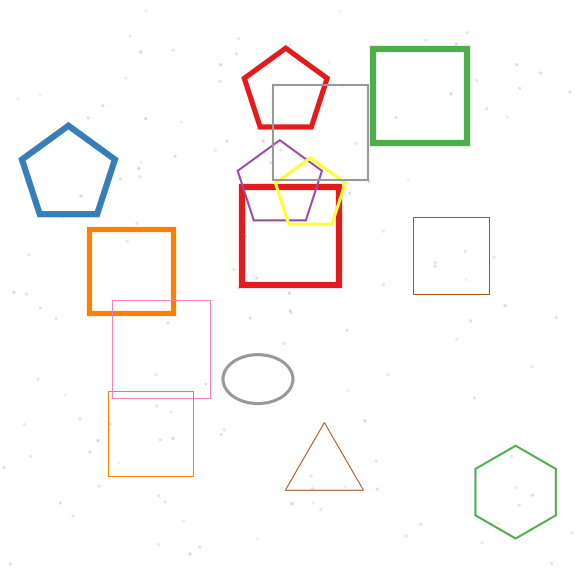[{"shape": "pentagon", "thickness": 2.5, "radius": 0.38, "center": [0.495, 0.84]}, {"shape": "square", "thickness": 3, "radius": 0.42, "center": [0.503, 0.59]}, {"shape": "pentagon", "thickness": 3, "radius": 0.42, "center": [0.119, 0.697]}, {"shape": "hexagon", "thickness": 1, "radius": 0.4, "center": [0.893, 0.147]}, {"shape": "square", "thickness": 3, "radius": 0.41, "center": [0.728, 0.832]}, {"shape": "pentagon", "thickness": 1, "radius": 0.38, "center": [0.485, 0.68]}, {"shape": "square", "thickness": 2.5, "radius": 0.36, "center": [0.226, 0.53]}, {"shape": "square", "thickness": 0.5, "radius": 0.37, "center": [0.261, 0.249]}, {"shape": "pentagon", "thickness": 1.5, "radius": 0.32, "center": [0.537, 0.662]}, {"shape": "triangle", "thickness": 0.5, "radius": 0.39, "center": [0.562, 0.189]}, {"shape": "square", "thickness": 0.5, "radius": 0.33, "center": [0.781, 0.557]}, {"shape": "square", "thickness": 0.5, "radius": 0.42, "center": [0.278, 0.394]}, {"shape": "square", "thickness": 1, "radius": 0.41, "center": [0.554, 0.769]}, {"shape": "oval", "thickness": 1.5, "radius": 0.3, "center": [0.447, 0.343]}]